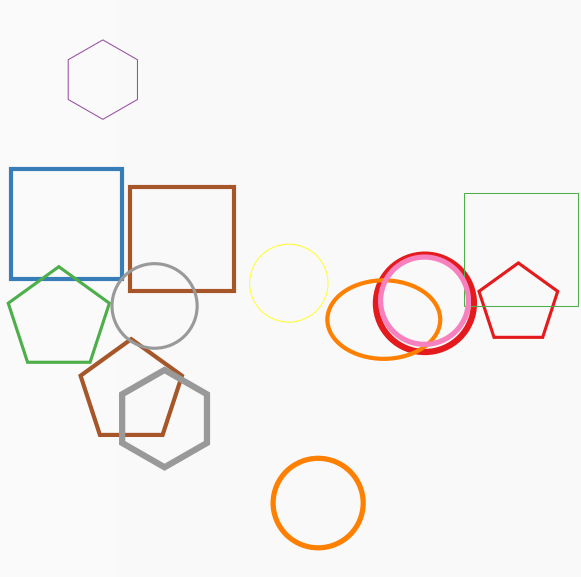[{"shape": "circle", "thickness": 3, "radius": 0.42, "center": [0.731, 0.474]}, {"shape": "pentagon", "thickness": 1.5, "radius": 0.36, "center": [0.892, 0.473]}, {"shape": "square", "thickness": 2, "radius": 0.48, "center": [0.114, 0.611]}, {"shape": "pentagon", "thickness": 1.5, "radius": 0.46, "center": [0.101, 0.446]}, {"shape": "square", "thickness": 0.5, "radius": 0.49, "center": [0.896, 0.567]}, {"shape": "hexagon", "thickness": 0.5, "radius": 0.34, "center": [0.177, 0.861]}, {"shape": "circle", "thickness": 2.5, "radius": 0.39, "center": [0.547, 0.128]}, {"shape": "oval", "thickness": 2, "radius": 0.49, "center": [0.66, 0.446]}, {"shape": "circle", "thickness": 0.5, "radius": 0.34, "center": [0.497, 0.509]}, {"shape": "pentagon", "thickness": 2, "radius": 0.46, "center": [0.226, 0.32]}, {"shape": "square", "thickness": 2, "radius": 0.45, "center": [0.313, 0.586]}, {"shape": "circle", "thickness": 2.5, "radius": 0.38, "center": [0.73, 0.478]}, {"shape": "circle", "thickness": 1.5, "radius": 0.37, "center": [0.266, 0.469]}, {"shape": "hexagon", "thickness": 3, "radius": 0.42, "center": [0.283, 0.274]}]